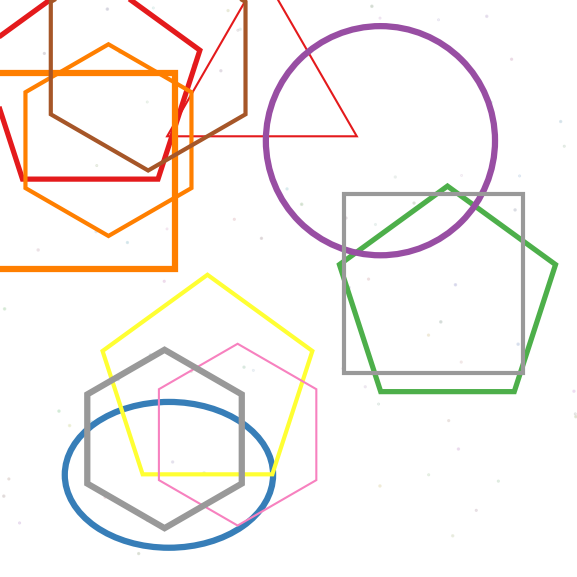[{"shape": "pentagon", "thickness": 2.5, "radius": 1.0, "center": [0.156, 0.85]}, {"shape": "triangle", "thickness": 1, "radius": 0.95, "center": [0.454, 0.858]}, {"shape": "oval", "thickness": 3, "radius": 0.9, "center": [0.293, 0.177]}, {"shape": "pentagon", "thickness": 2.5, "radius": 0.98, "center": [0.775, 0.48]}, {"shape": "circle", "thickness": 3, "radius": 0.99, "center": [0.659, 0.756]}, {"shape": "square", "thickness": 3, "radius": 0.85, "center": [0.134, 0.703]}, {"shape": "hexagon", "thickness": 2, "radius": 0.83, "center": [0.188, 0.756]}, {"shape": "pentagon", "thickness": 2, "radius": 0.96, "center": [0.359, 0.332]}, {"shape": "hexagon", "thickness": 2, "radius": 0.97, "center": [0.257, 0.899]}, {"shape": "hexagon", "thickness": 1, "radius": 0.79, "center": [0.411, 0.246]}, {"shape": "square", "thickness": 2, "radius": 0.77, "center": [0.751, 0.509]}, {"shape": "hexagon", "thickness": 3, "radius": 0.77, "center": [0.285, 0.239]}]